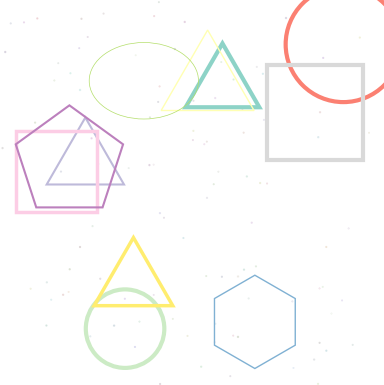[{"shape": "triangle", "thickness": 3, "radius": 0.55, "center": [0.578, 0.777]}, {"shape": "triangle", "thickness": 1, "radius": 0.7, "center": [0.539, 0.783]}, {"shape": "triangle", "thickness": 1.5, "radius": 0.58, "center": [0.222, 0.579]}, {"shape": "circle", "thickness": 3, "radius": 0.75, "center": [0.892, 0.885]}, {"shape": "hexagon", "thickness": 1, "radius": 0.61, "center": [0.662, 0.164]}, {"shape": "oval", "thickness": 0.5, "radius": 0.71, "center": [0.374, 0.79]}, {"shape": "square", "thickness": 2.5, "radius": 0.53, "center": [0.147, 0.555]}, {"shape": "square", "thickness": 3, "radius": 0.62, "center": [0.818, 0.708]}, {"shape": "pentagon", "thickness": 1.5, "radius": 0.73, "center": [0.18, 0.58]}, {"shape": "circle", "thickness": 3, "radius": 0.51, "center": [0.325, 0.146]}, {"shape": "triangle", "thickness": 2.5, "radius": 0.59, "center": [0.347, 0.265]}]